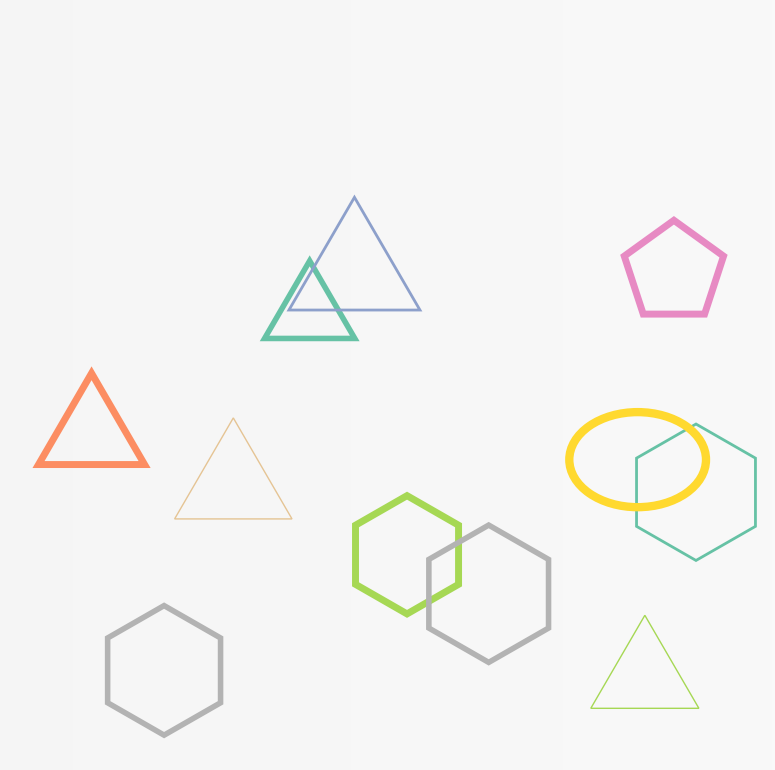[{"shape": "triangle", "thickness": 2, "radius": 0.34, "center": [0.4, 0.594]}, {"shape": "hexagon", "thickness": 1, "radius": 0.44, "center": [0.898, 0.361]}, {"shape": "triangle", "thickness": 2.5, "radius": 0.4, "center": [0.118, 0.436]}, {"shape": "triangle", "thickness": 1, "radius": 0.49, "center": [0.457, 0.646]}, {"shape": "pentagon", "thickness": 2.5, "radius": 0.34, "center": [0.87, 0.647]}, {"shape": "triangle", "thickness": 0.5, "radius": 0.4, "center": [0.832, 0.12]}, {"shape": "hexagon", "thickness": 2.5, "radius": 0.38, "center": [0.525, 0.28]}, {"shape": "oval", "thickness": 3, "radius": 0.44, "center": [0.823, 0.403]}, {"shape": "triangle", "thickness": 0.5, "radius": 0.44, "center": [0.301, 0.37]}, {"shape": "hexagon", "thickness": 2, "radius": 0.42, "center": [0.212, 0.129]}, {"shape": "hexagon", "thickness": 2, "radius": 0.45, "center": [0.631, 0.229]}]